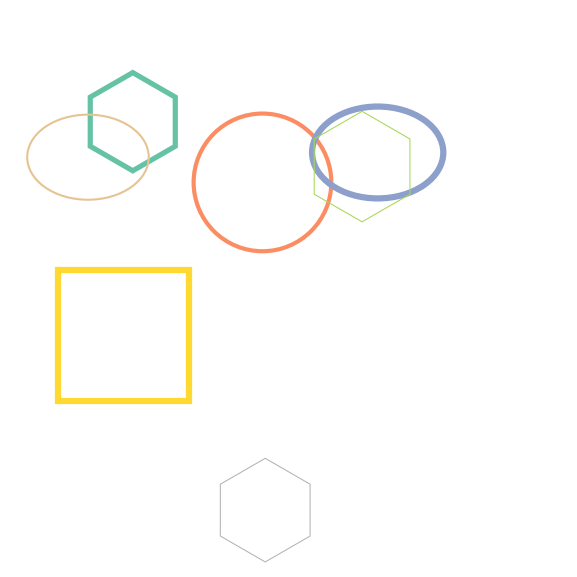[{"shape": "hexagon", "thickness": 2.5, "radius": 0.43, "center": [0.23, 0.788]}, {"shape": "circle", "thickness": 2, "radius": 0.6, "center": [0.454, 0.683]}, {"shape": "oval", "thickness": 3, "radius": 0.57, "center": [0.654, 0.735]}, {"shape": "hexagon", "thickness": 0.5, "radius": 0.48, "center": [0.627, 0.711]}, {"shape": "square", "thickness": 3, "radius": 0.56, "center": [0.214, 0.418]}, {"shape": "oval", "thickness": 1, "radius": 0.53, "center": [0.152, 0.727]}, {"shape": "hexagon", "thickness": 0.5, "radius": 0.45, "center": [0.459, 0.116]}]